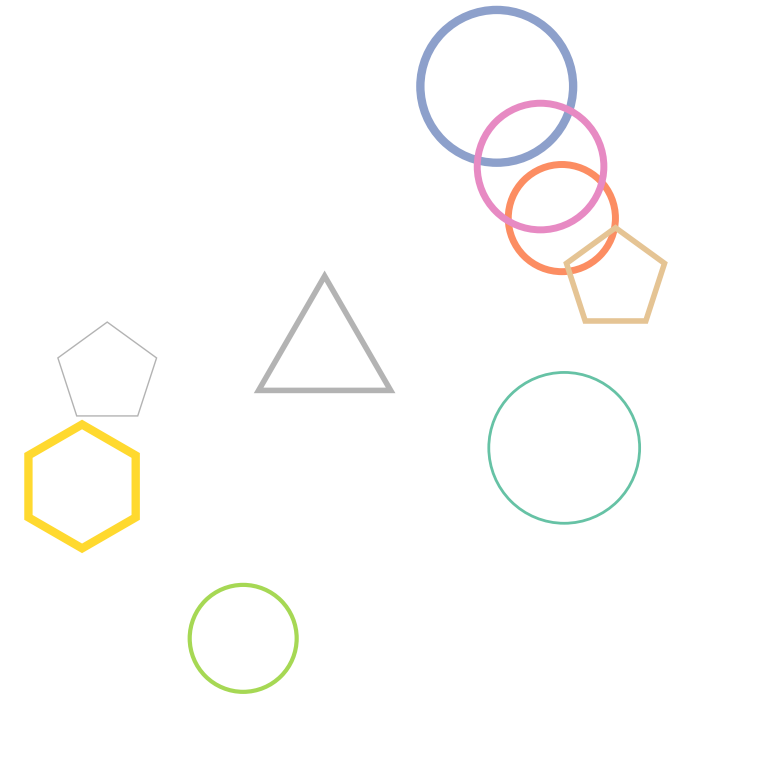[{"shape": "circle", "thickness": 1, "radius": 0.49, "center": [0.733, 0.418]}, {"shape": "circle", "thickness": 2.5, "radius": 0.35, "center": [0.73, 0.717]}, {"shape": "circle", "thickness": 3, "radius": 0.5, "center": [0.645, 0.888]}, {"shape": "circle", "thickness": 2.5, "radius": 0.41, "center": [0.702, 0.784]}, {"shape": "circle", "thickness": 1.5, "radius": 0.35, "center": [0.316, 0.171]}, {"shape": "hexagon", "thickness": 3, "radius": 0.4, "center": [0.107, 0.368]}, {"shape": "pentagon", "thickness": 2, "radius": 0.33, "center": [0.799, 0.637]}, {"shape": "pentagon", "thickness": 0.5, "radius": 0.34, "center": [0.139, 0.514]}, {"shape": "triangle", "thickness": 2, "radius": 0.49, "center": [0.422, 0.542]}]